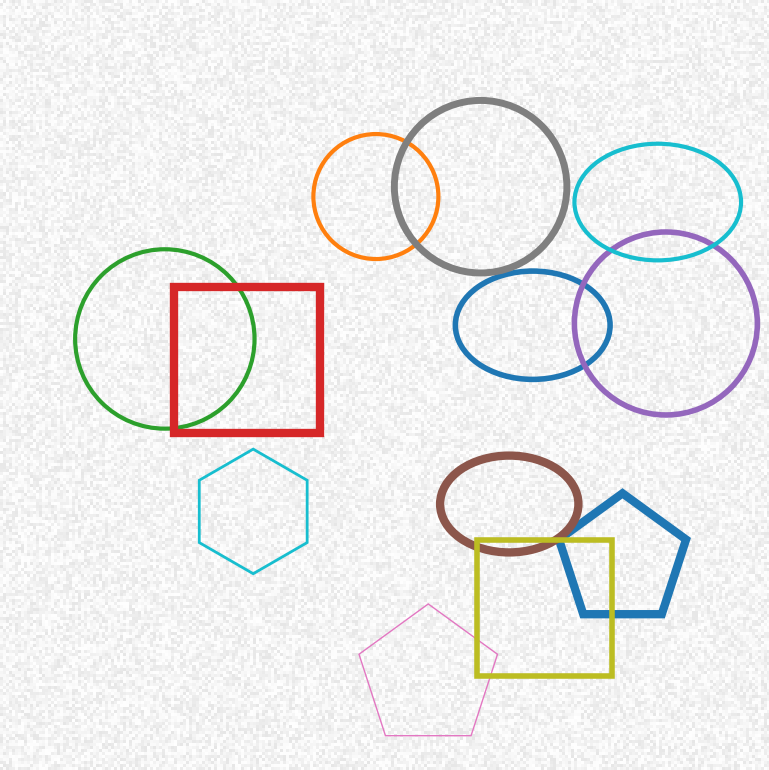[{"shape": "oval", "thickness": 2, "radius": 0.5, "center": [0.692, 0.578]}, {"shape": "pentagon", "thickness": 3, "radius": 0.43, "center": [0.808, 0.273]}, {"shape": "circle", "thickness": 1.5, "radius": 0.41, "center": [0.488, 0.745]}, {"shape": "circle", "thickness": 1.5, "radius": 0.58, "center": [0.214, 0.56]}, {"shape": "square", "thickness": 3, "radius": 0.47, "center": [0.321, 0.533]}, {"shape": "circle", "thickness": 2, "radius": 0.59, "center": [0.865, 0.58]}, {"shape": "oval", "thickness": 3, "radius": 0.45, "center": [0.661, 0.345]}, {"shape": "pentagon", "thickness": 0.5, "radius": 0.47, "center": [0.556, 0.121]}, {"shape": "circle", "thickness": 2.5, "radius": 0.56, "center": [0.624, 0.758]}, {"shape": "square", "thickness": 2, "radius": 0.44, "center": [0.707, 0.211]}, {"shape": "hexagon", "thickness": 1, "radius": 0.4, "center": [0.329, 0.336]}, {"shape": "oval", "thickness": 1.5, "radius": 0.54, "center": [0.854, 0.738]}]